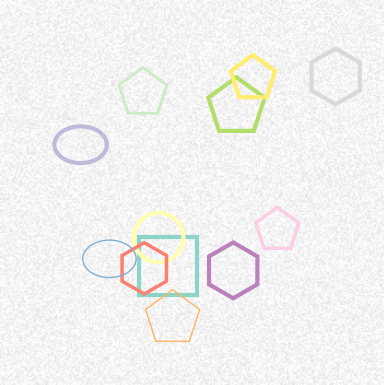[{"shape": "square", "thickness": 3, "radius": 0.38, "center": [0.437, 0.309]}, {"shape": "circle", "thickness": 3, "radius": 0.32, "center": [0.412, 0.383]}, {"shape": "oval", "thickness": 3, "radius": 0.34, "center": [0.209, 0.624]}, {"shape": "hexagon", "thickness": 2.5, "radius": 0.33, "center": [0.375, 0.303]}, {"shape": "oval", "thickness": 1, "radius": 0.35, "center": [0.284, 0.328]}, {"shape": "pentagon", "thickness": 1, "radius": 0.37, "center": [0.448, 0.173]}, {"shape": "pentagon", "thickness": 3, "radius": 0.38, "center": [0.614, 0.722]}, {"shape": "pentagon", "thickness": 2.5, "radius": 0.29, "center": [0.72, 0.403]}, {"shape": "hexagon", "thickness": 3, "radius": 0.36, "center": [0.872, 0.801]}, {"shape": "hexagon", "thickness": 3, "radius": 0.36, "center": [0.606, 0.298]}, {"shape": "pentagon", "thickness": 2, "radius": 0.33, "center": [0.371, 0.759]}, {"shape": "pentagon", "thickness": 3, "radius": 0.3, "center": [0.657, 0.797]}]